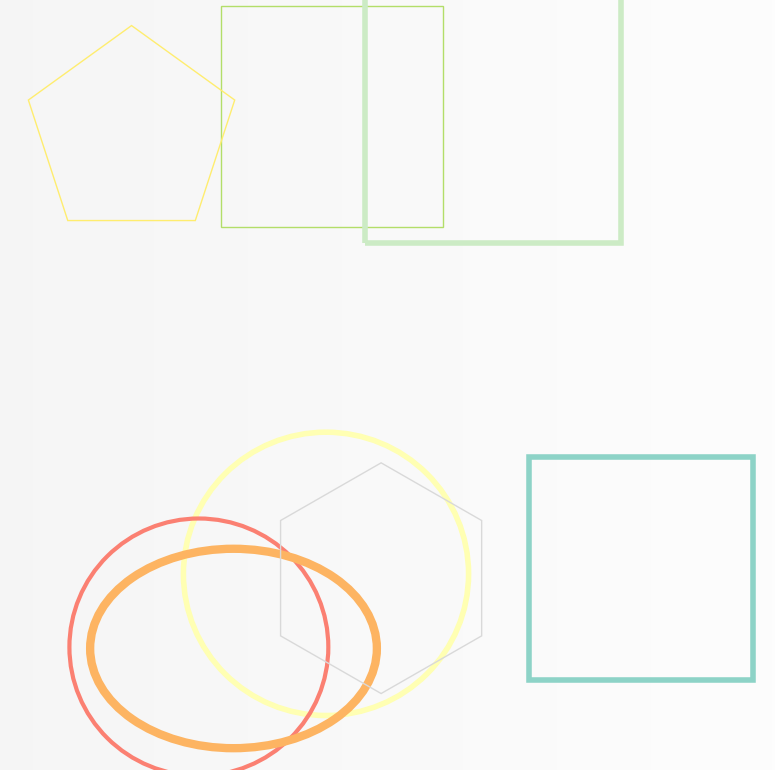[{"shape": "square", "thickness": 2, "radius": 0.72, "center": [0.827, 0.261]}, {"shape": "circle", "thickness": 2, "radius": 0.92, "center": [0.421, 0.255]}, {"shape": "circle", "thickness": 1.5, "radius": 0.84, "center": [0.257, 0.16]}, {"shape": "oval", "thickness": 3, "radius": 0.92, "center": [0.301, 0.158]}, {"shape": "square", "thickness": 0.5, "radius": 0.72, "center": [0.428, 0.848]}, {"shape": "hexagon", "thickness": 0.5, "radius": 0.75, "center": [0.492, 0.249]}, {"shape": "square", "thickness": 2, "radius": 0.82, "center": [0.636, 0.849]}, {"shape": "pentagon", "thickness": 0.5, "radius": 0.7, "center": [0.17, 0.827]}]